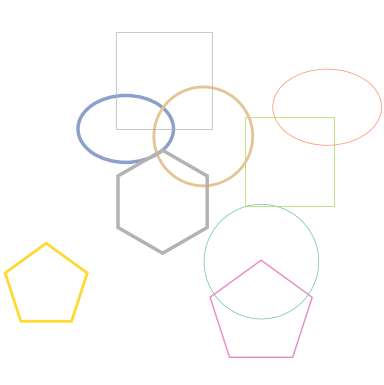[{"shape": "circle", "thickness": 0.5, "radius": 0.74, "center": [0.679, 0.32]}, {"shape": "oval", "thickness": 0.5, "radius": 0.71, "center": [0.85, 0.722]}, {"shape": "oval", "thickness": 2.5, "radius": 0.62, "center": [0.327, 0.665]}, {"shape": "pentagon", "thickness": 1, "radius": 0.7, "center": [0.678, 0.185]}, {"shape": "square", "thickness": 0.5, "radius": 0.58, "center": [0.752, 0.58]}, {"shape": "pentagon", "thickness": 2, "radius": 0.56, "center": [0.12, 0.256]}, {"shape": "circle", "thickness": 2, "radius": 0.64, "center": [0.528, 0.646]}, {"shape": "square", "thickness": 0.5, "radius": 0.63, "center": [0.427, 0.791]}, {"shape": "hexagon", "thickness": 2.5, "radius": 0.67, "center": [0.422, 0.476]}]